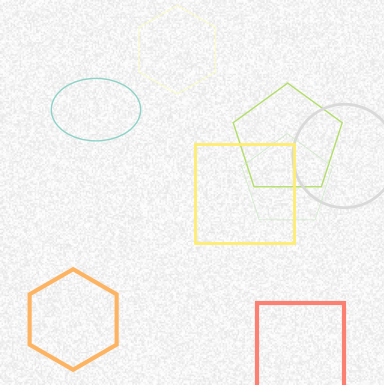[{"shape": "oval", "thickness": 1, "radius": 0.58, "center": [0.249, 0.715]}, {"shape": "hexagon", "thickness": 0.5, "radius": 0.58, "center": [0.46, 0.871]}, {"shape": "square", "thickness": 3, "radius": 0.56, "center": [0.782, 0.101]}, {"shape": "hexagon", "thickness": 3, "radius": 0.65, "center": [0.19, 0.17]}, {"shape": "pentagon", "thickness": 1, "radius": 0.74, "center": [0.747, 0.635]}, {"shape": "circle", "thickness": 2, "radius": 0.67, "center": [0.895, 0.595]}, {"shape": "pentagon", "thickness": 0.5, "radius": 0.62, "center": [0.746, 0.529]}, {"shape": "square", "thickness": 2, "radius": 0.64, "center": [0.635, 0.497]}]